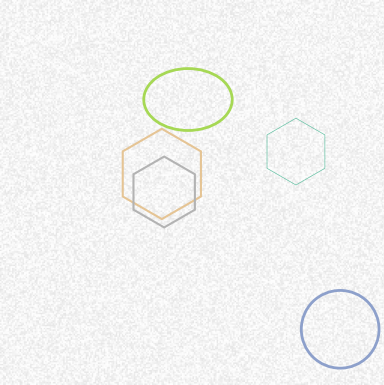[{"shape": "hexagon", "thickness": 0.5, "radius": 0.43, "center": [0.769, 0.606]}, {"shape": "circle", "thickness": 2, "radius": 0.5, "center": [0.884, 0.145]}, {"shape": "oval", "thickness": 2, "radius": 0.57, "center": [0.488, 0.741]}, {"shape": "hexagon", "thickness": 1.5, "radius": 0.59, "center": [0.42, 0.548]}, {"shape": "hexagon", "thickness": 1.5, "radius": 0.46, "center": [0.426, 0.501]}]